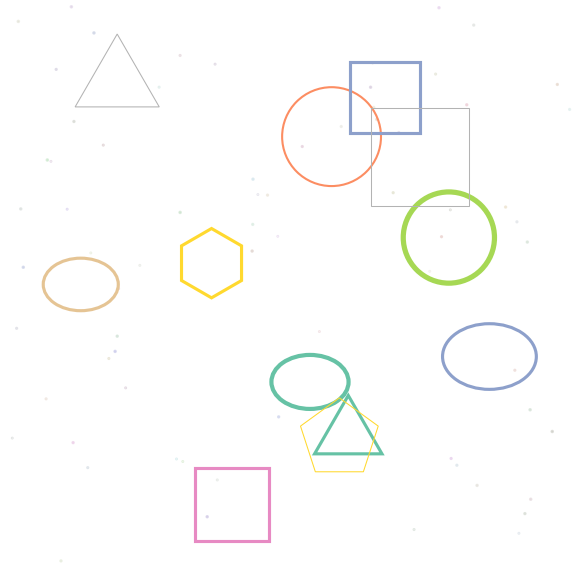[{"shape": "triangle", "thickness": 1.5, "radius": 0.34, "center": [0.603, 0.247]}, {"shape": "oval", "thickness": 2, "radius": 0.33, "center": [0.537, 0.338]}, {"shape": "circle", "thickness": 1, "radius": 0.43, "center": [0.574, 0.763]}, {"shape": "oval", "thickness": 1.5, "radius": 0.41, "center": [0.848, 0.382]}, {"shape": "square", "thickness": 1.5, "radius": 0.31, "center": [0.667, 0.83]}, {"shape": "square", "thickness": 1.5, "radius": 0.32, "center": [0.401, 0.125]}, {"shape": "circle", "thickness": 2.5, "radius": 0.39, "center": [0.777, 0.588]}, {"shape": "pentagon", "thickness": 0.5, "radius": 0.35, "center": [0.588, 0.239]}, {"shape": "hexagon", "thickness": 1.5, "radius": 0.3, "center": [0.366, 0.543]}, {"shape": "oval", "thickness": 1.5, "radius": 0.32, "center": [0.14, 0.507]}, {"shape": "triangle", "thickness": 0.5, "radius": 0.42, "center": [0.203, 0.856]}, {"shape": "square", "thickness": 0.5, "radius": 0.42, "center": [0.727, 0.728]}]